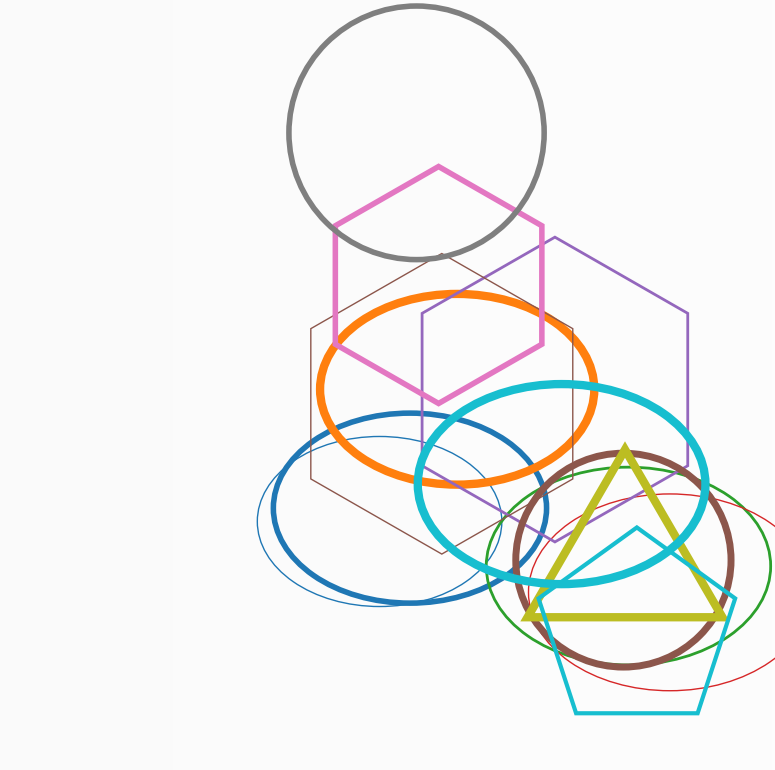[{"shape": "oval", "thickness": 2, "radius": 0.88, "center": [0.529, 0.34]}, {"shape": "oval", "thickness": 0.5, "radius": 0.79, "center": [0.49, 0.323]}, {"shape": "oval", "thickness": 3, "radius": 0.88, "center": [0.59, 0.494]}, {"shape": "oval", "thickness": 1, "radius": 0.92, "center": [0.811, 0.265]}, {"shape": "oval", "thickness": 0.5, "radius": 0.91, "center": [0.864, 0.231]}, {"shape": "hexagon", "thickness": 1, "radius": 0.99, "center": [0.716, 0.494]}, {"shape": "hexagon", "thickness": 0.5, "radius": 0.98, "center": [0.57, 0.476]}, {"shape": "circle", "thickness": 2.5, "radius": 0.69, "center": [0.804, 0.273]}, {"shape": "hexagon", "thickness": 2, "radius": 0.77, "center": [0.566, 0.63]}, {"shape": "circle", "thickness": 2, "radius": 0.82, "center": [0.537, 0.828]}, {"shape": "triangle", "thickness": 3, "radius": 0.73, "center": [0.806, 0.271]}, {"shape": "oval", "thickness": 3, "radius": 0.93, "center": [0.725, 0.371]}, {"shape": "pentagon", "thickness": 1.5, "radius": 0.67, "center": [0.822, 0.182]}]